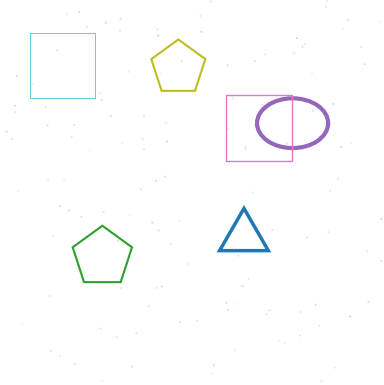[{"shape": "triangle", "thickness": 2.5, "radius": 0.37, "center": [0.634, 0.386]}, {"shape": "pentagon", "thickness": 1.5, "radius": 0.4, "center": [0.266, 0.333]}, {"shape": "oval", "thickness": 3, "radius": 0.46, "center": [0.76, 0.68]}, {"shape": "square", "thickness": 1, "radius": 0.42, "center": [0.673, 0.668]}, {"shape": "pentagon", "thickness": 1.5, "radius": 0.37, "center": [0.463, 0.824]}, {"shape": "square", "thickness": 0.5, "radius": 0.42, "center": [0.163, 0.83]}]